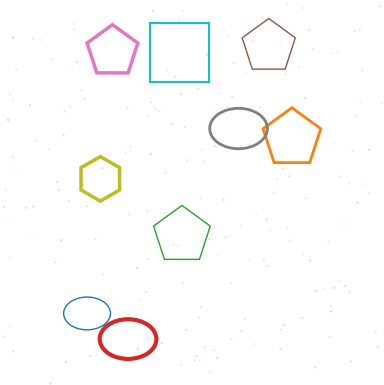[{"shape": "oval", "thickness": 1, "radius": 0.3, "center": [0.226, 0.186]}, {"shape": "pentagon", "thickness": 2, "radius": 0.39, "center": [0.758, 0.641]}, {"shape": "pentagon", "thickness": 1, "radius": 0.39, "center": [0.473, 0.389]}, {"shape": "oval", "thickness": 3, "radius": 0.37, "center": [0.333, 0.119]}, {"shape": "pentagon", "thickness": 1, "radius": 0.36, "center": [0.698, 0.879]}, {"shape": "pentagon", "thickness": 2.5, "radius": 0.35, "center": [0.292, 0.867]}, {"shape": "oval", "thickness": 2, "radius": 0.37, "center": [0.62, 0.666]}, {"shape": "hexagon", "thickness": 2.5, "radius": 0.29, "center": [0.261, 0.536]}, {"shape": "square", "thickness": 1.5, "radius": 0.38, "center": [0.467, 0.863]}]